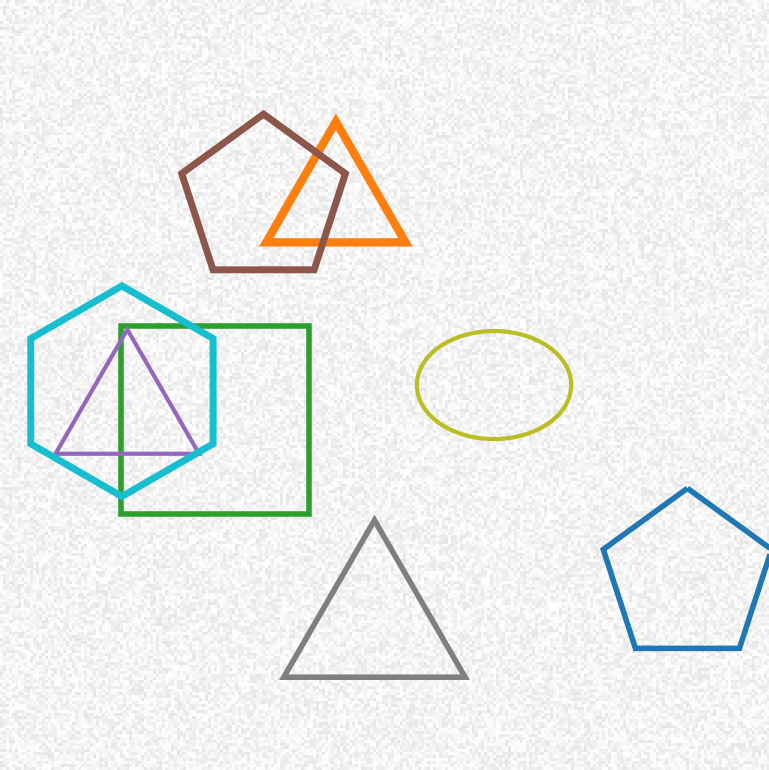[{"shape": "pentagon", "thickness": 2, "radius": 0.57, "center": [0.893, 0.251]}, {"shape": "triangle", "thickness": 3, "radius": 0.52, "center": [0.436, 0.737]}, {"shape": "square", "thickness": 2, "radius": 0.61, "center": [0.28, 0.455]}, {"shape": "triangle", "thickness": 1.5, "radius": 0.54, "center": [0.165, 0.464]}, {"shape": "pentagon", "thickness": 2.5, "radius": 0.56, "center": [0.342, 0.74]}, {"shape": "triangle", "thickness": 2, "radius": 0.68, "center": [0.486, 0.188]}, {"shape": "oval", "thickness": 1.5, "radius": 0.5, "center": [0.642, 0.5]}, {"shape": "hexagon", "thickness": 2.5, "radius": 0.68, "center": [0.158, 0.492]}]